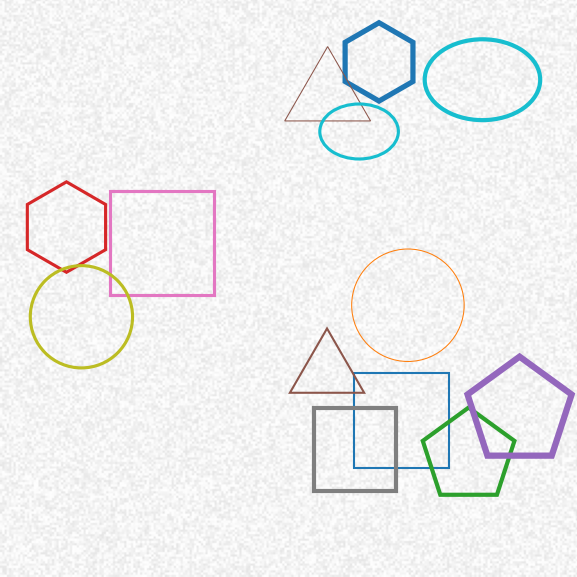[{"shape": "hexagon", "thickness": 2.5, "radius": 0.34, "center": [0.656, 0.892]}, {"shape": "square", "thickness": 1, "radius": 0.41, "center": [0.696, 0.271]}, {"shape": "circle", "thickness": 0.5, "radius": 0.49, "center": [0.706, 0.471]}, {"shape": "pentagon", "thickness": 2, "radius": 0.42, "center": [0.811, 0.21]}, {"shape": "hexagon", "thickness": 1.5, "radius": 0.39, "center": [0.115, 0.606]}, {"shape": "pentagon", "thickness": 3, "radius": 0.47, "center": [0.9, 0.287]}, {"shape": "triangle", "thickness": 0.5, "radius": 0.43, "center": [0.567, 0.833]}, {"shape": "triangle", "thickness": 1, "radius": 0.37, "center": [0.566, 0.356]}, {"shape": "square", "thickness": 1.5, "radius": 0.45, "center": [0.28, 0.578]}, {"shape": "square", "thickness": 2, "radius": 0.36, "center": [0.615, 0.221]}, {"shape": "circle", "thickness": 1.5, "radius": 0.44, "center": [0.141, 0.451]}, {"shape": "oval", "thickness": 1.5, "radius": 0.34, "center": [0.622, 0.771]}, {"shape": "oval", "thickness": 2, "radius": 0.5, "center": [0.835, 0.861]}]